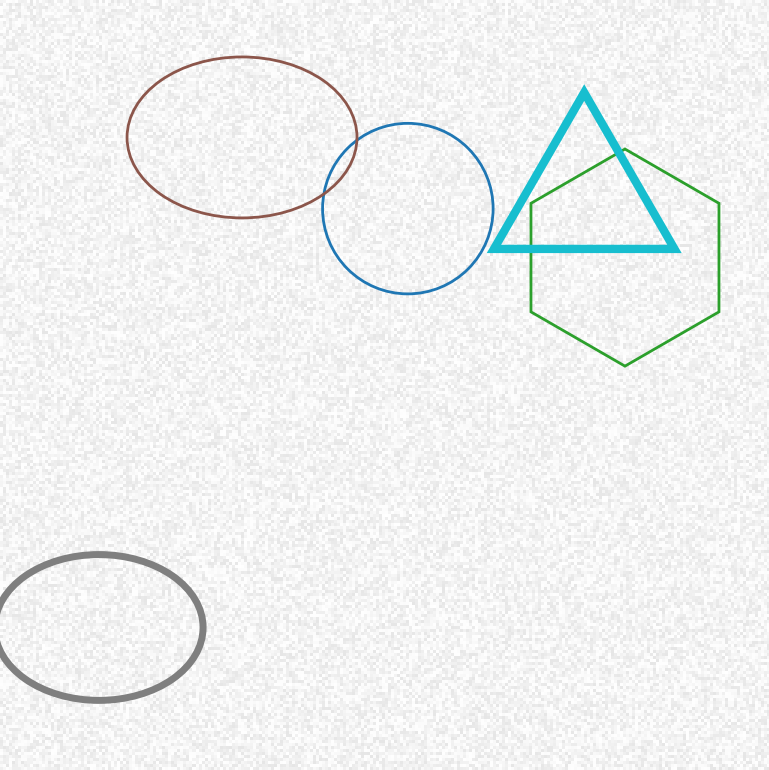[{"shape": "circle", "thickness": 1, "radius": 0.55, "center": [0.53, 0.729]}, {"shape": "hexagon", "thickness": 1, "radius": 0.7, "center": [0.812, 0.665]}, {"shape": "oval", "thickness": 1, "radius": 0.75, "center": [0.314, 0.822]}, {"shape": "oval", "thickness": 2.5, "radius": 0.68, "center": [0.128, 0.185]}, {"shape": "triangle", "thickness": 3, "radius": 0.68, "center": [0.759, 0.744]}]